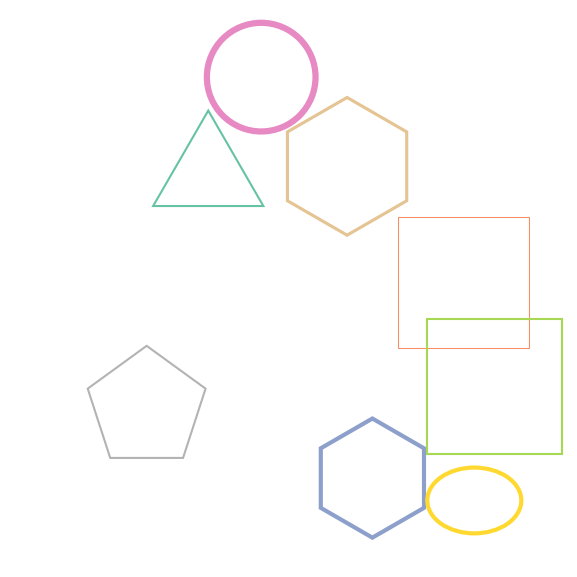[{"shape": "triangle", "thickness": 1, "radius": 0.55, "center": [0.361, 0.697]}, {"shape": "square", "thickness": 0.5, "radius": 0.57, "center": [0.803, 0.51]}, {"shape": "hexagon", "thickness": 2, "radius": 0.52, "center": [0.645, 0.171]}, {"shape": "circle", "thickness": 3, "radius": 0.47, "center": [0.452, 0.866]}, {"shape": "square", "thickness": 1, "radius": 0.58, "center": [0.856, 0.33]}, {"shape": "oval", "thickness": 2, "radius": 0.41, "center": [0.821, 0.133]}, {"shape": "hexagon", "thickness": 1.5, "radius": 0.6, "center": [0.601, 0.711]}, {"shape": "pentagon", "thickness": 1, "radius": 0.54, "center": [0.254, 0.293]}]